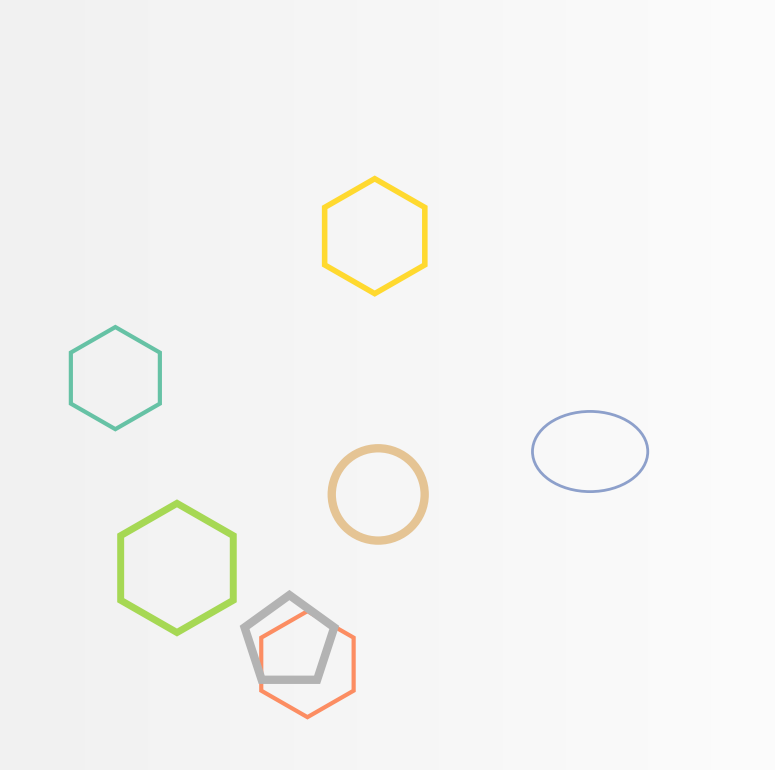[{"shape": "hexagon", "thickness": 1.5, "radius": 0.33, "center": [0.149, 0.509]}, {"shape": "hexagon", "thickness": 1.5, "radius": 0.34, "center": [0.397, 0.137]}, {"shape": "oval", "thickness": 1, "radius": 0.37, "center": [0.761, 0.414]}, {"shape": "hexagon", "thickness": 2.5, "radius": 0.42, "center": [0.228, 0.262]}, {"shape": "hexagon", "thickness": 2, "radius": 0.37, "center": [0.484, 0.693]}, {"shape": "circle", "thickness": 3, "radius": 0.3, "center": [0.488, 0.358]}, {"shape": "pentagon", "thickness": 3, "radius": 0.3, "center": [0.373, 0.166]}]